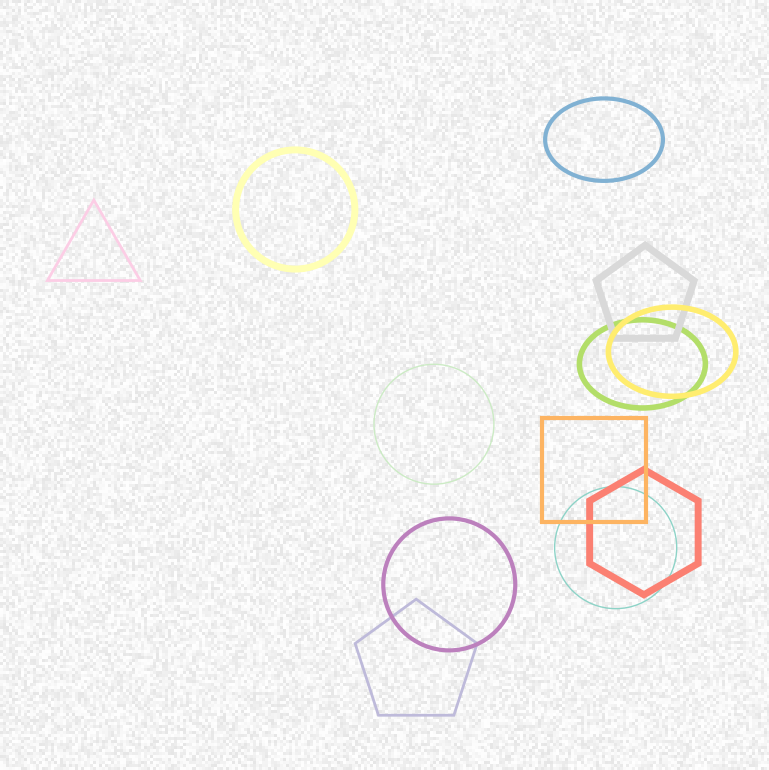[{"shape": "circle", "thickness": 0.5, "radius": 0.4, "center": [0.8, 0.289]}, {"shape": "circle", "thickness": 2.5, "radius": 0.39, "center": [0.383, 0.728]}, {"shape": "pentagon", "thickness": 1, "radius": 0.42, "center": [0.54, 0.139]}, {"shape": "hexagon", "thickness": 2.5, "radius": 0.41, "center": [0.836, 0.309]}, {"shape": "oval", "thickness": 1.5, "radius": 0.38, "center": [0.784, 0.819]}, {"shape": "square", "thickness": 1.5, "radius": 0.34, "center": [0.771, 0.39]}, {"shape": "oval", "thickness": 2, "radius": 0.41, "center": [0.834, 0.527]}, {"shape": "triangle", "thickness": 1, "radius": 0.35, "center": [0.122, 0.67]}, {"shape": "pentagon", "thickness": 2.5, "radius": 0.33, "center": [0.838, 0.615]}, {"shape": "circle", "thickness": 1.5, "radius": 0.43, "center": [0.583, 0.241]}, {"shape": "circle", "thickness": 0.5, "radius": 0.39, "center": [0.564, 0.449]}, {"shape": "oval", "thickness": 2, "radius": 0.41, "center": [0.873, 0.543]}]